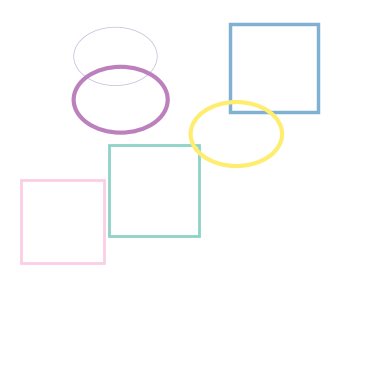[{"shape": "square", "thickness": 2, "radius": 0.59, "center": [0.399, 0.505]}, {"shape": "oval", "thickness": 0.5, "radius": 0.54, "center": [0.3, 0.854]}, {"shape": "square", "thickness": 2.5, "radius": 0.57, "center": [0.711, 0.824]}, {"shape": "square", "thickness": 2, "radius": 0.54, "center": [0.163, 0.425]}, {"shape": "oval", "thickness": 3, "radius": 0.61, "center": [0.313, 0.741]}, {"shape": "oval", "thickness": 3, "radius": 0.59, "center": [0.614, 0.652]}]